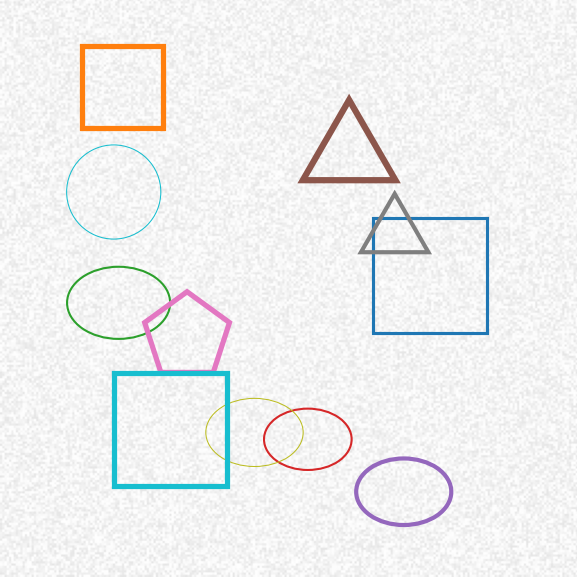[{"shape": "square", "thickness": 1.5, "radius": 0.5, "center": [0.744, 0.522]}, {"shape": "square", "thickness": 2.5, "radius": 0.35, "center": [0.213, 0.848]}, {"shape": "oval", "thickness": 1, "radius": 0.45, "center": [0.205, 0.475]}, {"shape": "oval", "thickness": 1, "radius": 0.38, "center": [0.533, 0.238]}, {"shape": "oval", "thickness": 2, "radius": 0.41, "center": [0.699, 0.148]}, {"shape": "triangle", "thickness": 3, "radius": 0.46, "center": [0.605, 0.733]}, {"shape": "pentagon", "thickness": 2.5, "radius": 0.39, "center": [0.324, 0.417]}, {"shape": "triangle", "thickness": 2, "radius": 0.34, "center": [0.683, 0.596]}, {"shape": "oval", "thickness": 0.5, "radius": 0.42, "center": [0.441, 0.25]}, {"shape": "circle", "thickness": 0.5, "radius": 0.41, "center": [0.197, 0.667]}, {"shape": "square", "thickness": 2.5, "radius": 0.49, "center": [0.295, 0.256]}]